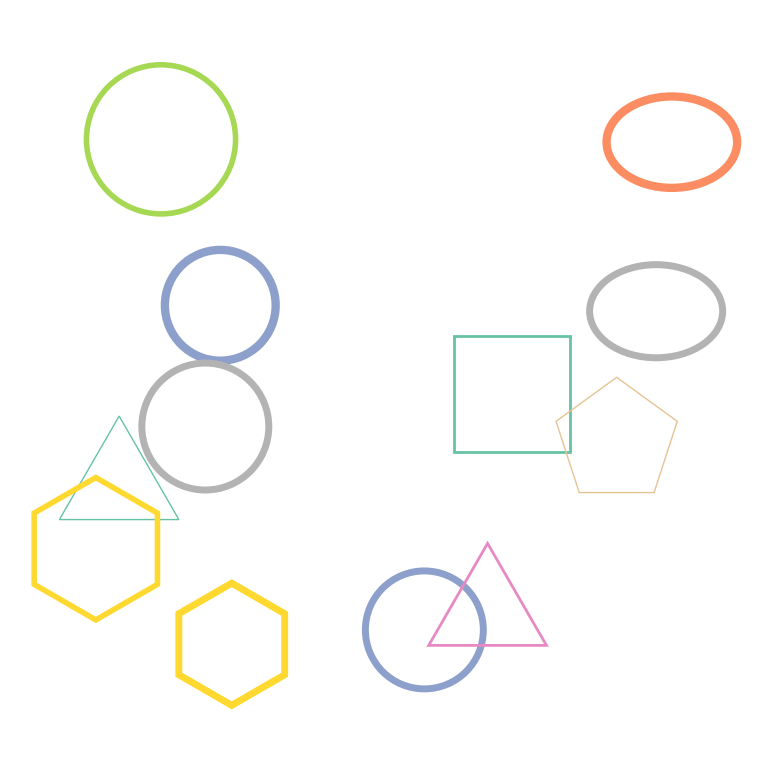[{"shape": "square", "thickness": 1, "radius": 0.38, "center": [0.665, 0.488]}, {"shape": "triangle", "thickness": 0.5, "radius": 0.45, "center": [0.155, 0.37]}, {"shape": "oval", "thickness": 3, "radius": 0.42, "center": [0.873, 0.815]}, {"shape": "circle", "thickness": 3, "radius": 0.36, "center": [0.286, 0.604]}, {"shape": "circle", "thickness": 2.5, "radius": 0.38, "center": [0.551, 0.182]}, {"shape": "triangle", "thickness": 1, "radius": 0.44, "center": [0.633, 0.206]}, {"shape": "circle", "thickness": 2, "radius": 0.48, "center": [0.209, 0.819]}, {"shape": "hexagon", "thickness": 2, "radius": 0.46, "center": [0.124, 0.287]}, {"shape": "hexagon", "thickness": 2.5, "radius": 0.4, "center": [0.301, 0.163]}, {"shape": "pentagon", "thickness": 0.5, "radius": 0.41, "center": [0.801, 0.427]}, {"shape": "circle", "thickness": 2.5, "radius": 0.41, "center": [0.267, 0.446]}, {"shape": "oval", "thickness": 2.5, "radius": 0.43, "center": [0.852, 0.596]}]